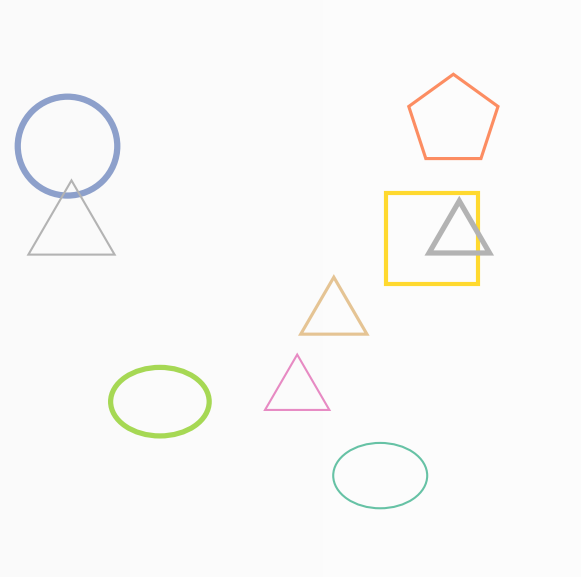[{"shape": "oval", "thickness": 1, "radius": 0.4, "center": [0.654, 0.176]}, {"shape": "pentagon", "thickness": 1.5, "radius": 0.4, "center": [0.78, 0.79]}, {"shape": "circle", "thickness": 3, "radius": 0.43, "center": [0.116, 0.746]}, {"shape": "triangle", "thickness": 1, "radius": 0.32, "center": [0.511, 0.321]}, {"shape": "oval", "thickness": 2.5, "radius": 0.42, "center": [0.275, 0.304]}, {"shape": "square", "thickness": 2, "radius": 0.4, "center": [0.743, 0.586]}, {"shape": "triangle", "thickness": 1.5, "radius": 0.33, "center": [0.574, 0.453]}, {"shape": "triangle", "thickness": 2.5, "radius": 0.3, "center": [0.79, 0.591]}, {"shape": "triangle", "thickness": 1, "radius": 0.43, "center": [0.123, 0.601]}]